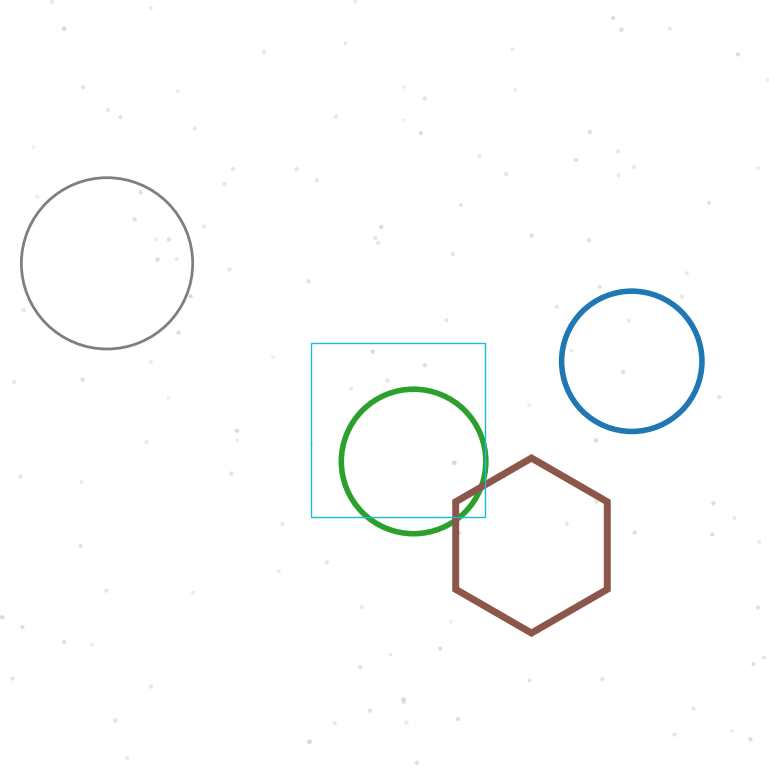[{"shape": "circle", "thickness": 2, "radius": 0.46, "center": [0.82, 0.531]}, {"shape": "circle", "thickness": 2, "radius": 0.47, "center": [0.537, 0.401]}, {"shape": "hexagon", "thickness": 2.5, "radius": 0.57, "center": [0.69, 0.291]}, {"shape": "circle", "thickness": 1, "radius": 0.56, "center": [0.139, 0.658]}, {"shape": "square", "thickness": 0.5, "radius": 0.57, "center": [0.517, 0.442]}]